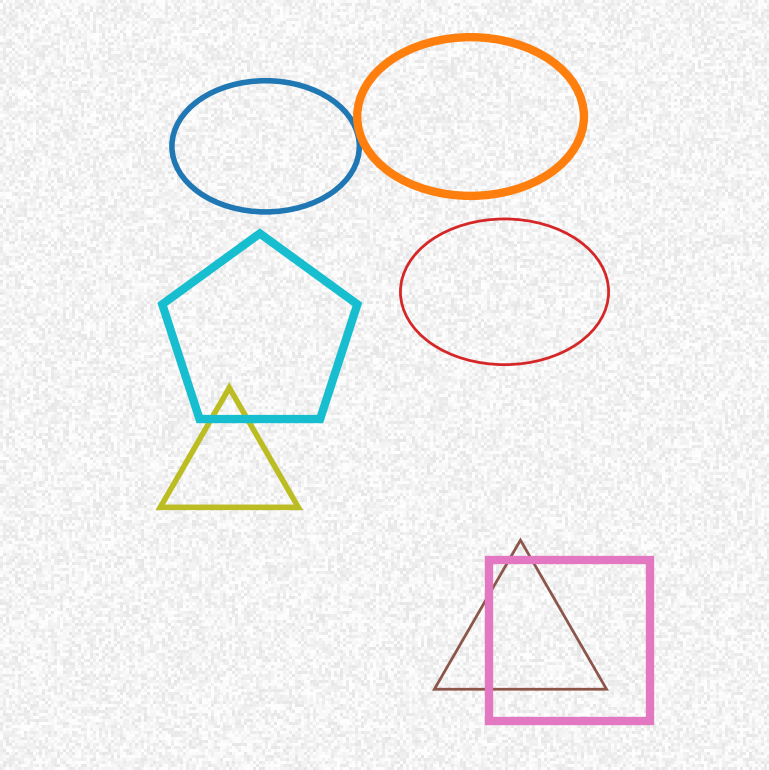[{"shape": "oval", "thickness": 2, "radius": 0.61, "center": [0.345, 0.81]}, {"shape": "oval", "thickness": 3, "radius": 0.74, "center": [0.611, 0.849]}, {"shape": "oval", "thickness": 1, "radius": 0.68, "center": [0.655, 0.621]}, {"shape": "triangle", "thickness": 1, "radius": 0.65, "center": [0.676, 0.169]}, {"shape": "square", "thickness": 3, "radius": 0.52, "center": [0.74, 0.169]}, {"shape": "triangle", "thickness": 2, "radius": 0.52, "center": [0.298, 0.393]}, {"shape": "pentagon", "thickness": 3, "radius": 0.67, "center": [0.337, 0.564]}]